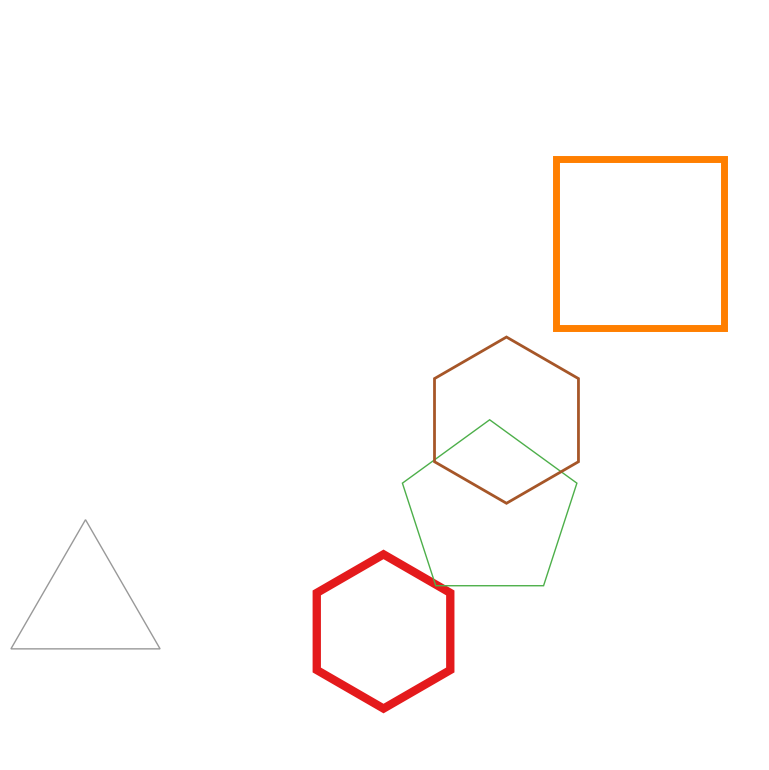[{"shape": "hexagon", "thickness": 3, "radius": 0.5, "center": [0.498, 0.18]}, {"shape": "pentagon", "thickness": 0.5, "radius": 0.6, "center": [0.636, 0.336]}, {"shape": "square", "thickness": 2.5, "radius": 0.55, "center": [0.831, 0.684]}, {"shape": "hexagon", "thickness": 1, "radius": 0.54, "center": [0.658, 0.454]}, {"shape": "triangle", "thickness": 0.5, "radius": 0.56, "center": [0.111, 0.213]}]